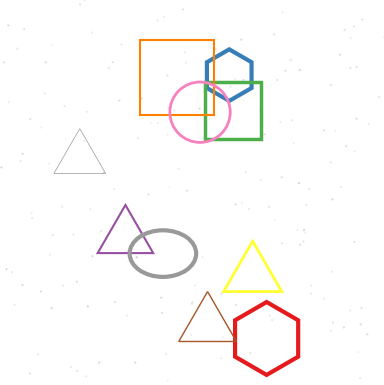[{"shape": "hexagon", "thickness": 3, "radius": 0.47, "center": [0.693, 0.121]}, {"shape": "hexagon", "thickness": 3, "radius": 0.33, "center": [0.595, 0.805]}, {"shape": "square", "thickness": 2.5, "radius": 0.37, "center": [0.605, 0.714]}, {"shape": "triangle", "thickness": 1.5, "radius": 0.42, "center": [0.326, 0.384]}, {"shape": "square", "thickness": 1.5, "radius": 0.48, "center": [0.46, 0.799]}, {"shape": "triangle", "thickness": 2, "radius": 0.44, "center": [0.656, 0.286]}, {"shape": "triangle", "thickness": 1, "radius": 0.43, "center": [0.539, 0.156]}, {"shape": "circle", "thickness": 2, "radius": 0.39, "center": [0.52, 0.709]}, {"shape": "triangle", "thickness": 0.5, "radius": 0.39, "center": [0.207, 0.588]}, {"shape": "oval", "thickness": 3, "radius": 0.43, "center": [0.423, 0.341]}]